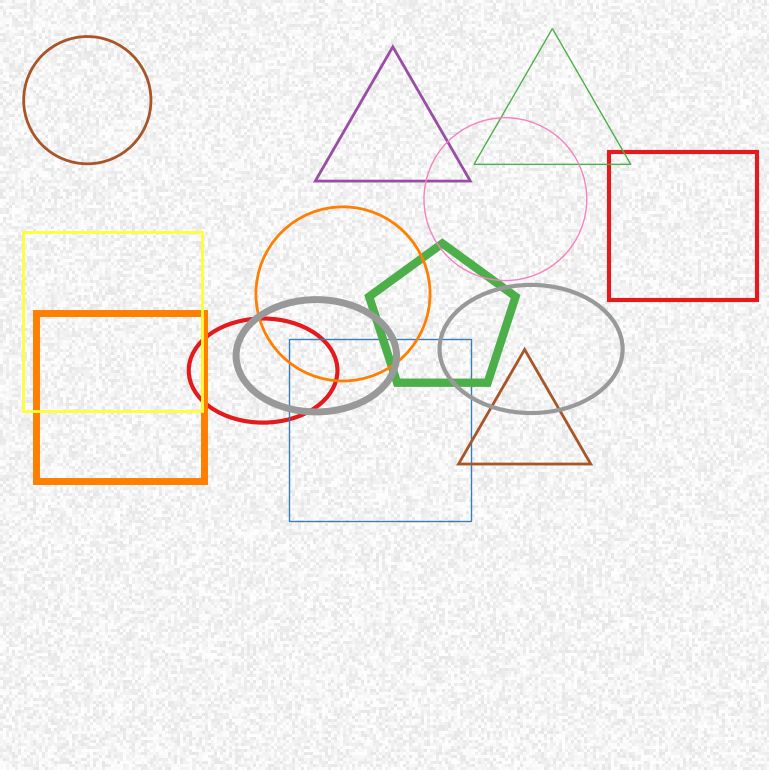[{"shape": "oval", "thickness": 1.5, "radius": 0.48, "center": [0.342, 0.519]}, {"shape": "square", "thickness": 1.5, "radius": 0.48, "center": [0.887, 0.707]}, {"shape": "square", "thickness": 0.5, "radius": 0.59, "center": [0.494, 0.441]}, {"shape": "triangle", "thickness": 0.5, "radius": 0.59, "center": [0.717, 0.845]}, {"shape": "pentagon", "thickness": 3, "radius": 0.5, "center": [0.574, 0.584]}, {"shape": "triangle", "thickness": 1, "radius": 0.58, "center": [0.51, 0.823]}, {"shape": "square", "thickness": 2.5, "radius": 0.54, "center": [0.156, 0.484]}, {"shape": "circle", "thickness": 1, "radius": 0.57, "center": [0.445, 0.618]}, {"shape": "square", "thickness": 1, "radius": 0.58, "center": [0.147, 0.582]}, {"shape": "circle", "thickness": 1, "radius": 0.41, "center": [0.113, 0.87]}, {"shape": "triangle", "thickness": 1, "radius": 0.5, "center": [0.681, 0.447]}, {"shape": "circle", "thickness": 0.5, "radius": 0.53, "center": [0.656, 0.741]}, {"shape": "oval", "thickness": 1.5, "radius": 0.59, "center": [0.69, 0.547]}, {"shape": "oval", "thickness": 2.5, "radius": 0.52, "center": [0.411, 0.538]}]